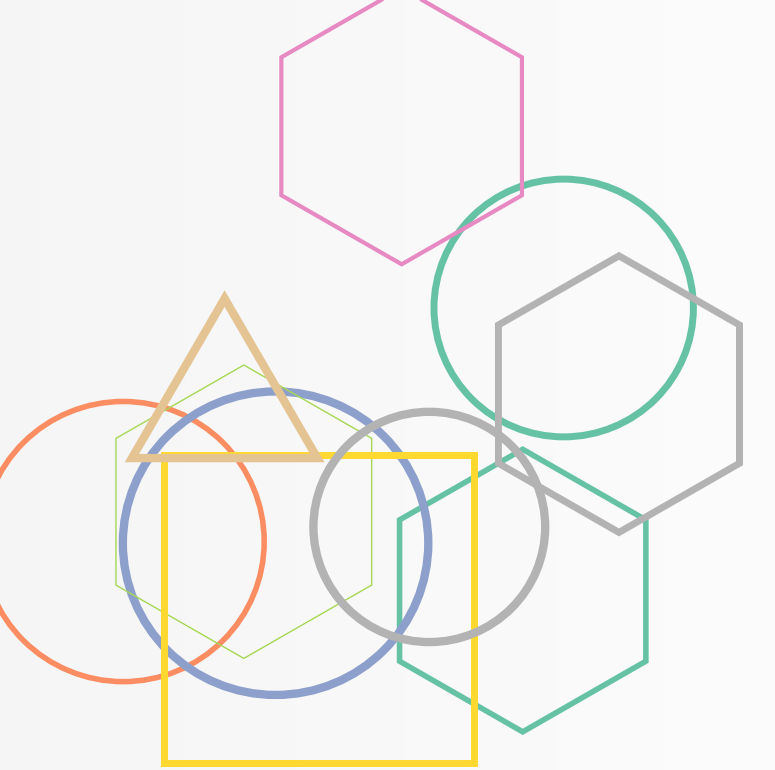[{"shape": "hexagon", "thickness": 2, "radius": 0.92, "center": [0.674, 0.233]}, {"shape": "circle", "thickness": 2.5, "radius": 0.84, "center": [0.727, 0.6]}, {"shape": "circle", "thickness": 2, "radius": 0.91, "center": [0.159, 0.297]}, {"shape": "circle", "thickness": 3, "radius": 0.99, "center": [0.356, 0.295]}, {"shape": "hexagon", "thickness": 1.5, "radius": 0.9, "center": [0.518, 0.836]}, {"shape": "hexagon", "thickness": 0.5, "radius": 0.95, "center": [0.315, 0.335]}, {"shape": "square", "thickness": 2.5, "radius": 1.0, "center": [0.412, 0.209]}, {"shape": "triangle", "thickness": 3, "radius": 0.69, "center": [0.29, 0.474]}, {"shape": "hexagon", "thickness": 2.5, "radius": 0.9, "center": [0.799, 0.488]}, {"shape": "circle", "thickness": 3, "radius": 0.75, "center": [0.554, 0.316]}]